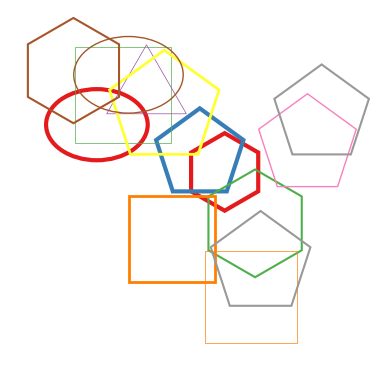[{"shape": "hexagon", "thickness": 3, "radius": 0.5, "center": [0.584, 0.553]}, {"shape": "oval", "thickness": 3, "radius": 0.66, "center": [0.252, 0.676]}, {"shape": "pentagon", "thickness": 3, "radius": 0.6, "center": [0.519, 0.599]}, {"shape": "hexagon", "thickness": 1.5, "radius": 0.7, "center": [0.663, 0.42]}, {"shape": "square", "thickness": 0.5, "radius": 0.62, "center": [0.32, 0.753]}, {"shape": "triangle", "thickness": 0.5, "radius": 0.6, "center": [0.381, 0.764]}, {"shape": "square", "thickness": 2, "radius": 0.56, "center": [0.447, 0.379]}, {"shape": "square", "thickness": 0.5, "radius": 0.6, "center": [0.652, 0.228]}, {"shape": "pentagon", "thickness": 2, "radius": 0.75, "center": [0.427, 0.72]}, {"shape": "oval", "thickness": 1, "radius": 0.71, "center": [0.334, 0.806]}, {"shape": "hexagon", "thickness": 1.5, "radius": 0.68, "center": [0.191, 0.817]}, {"shape": "pentagon", "thickness": 1, "radius": 0.67, "center": [0.799, 0.623]}, {"shape": "pentagon", "thickness": 1.5, "radius": 0.68, "center": [0.677, 0.316]}, {"shape": "pentagon", "thickness": 1.5, "radius": 0.65, "center": [0.835, 0.703]}]